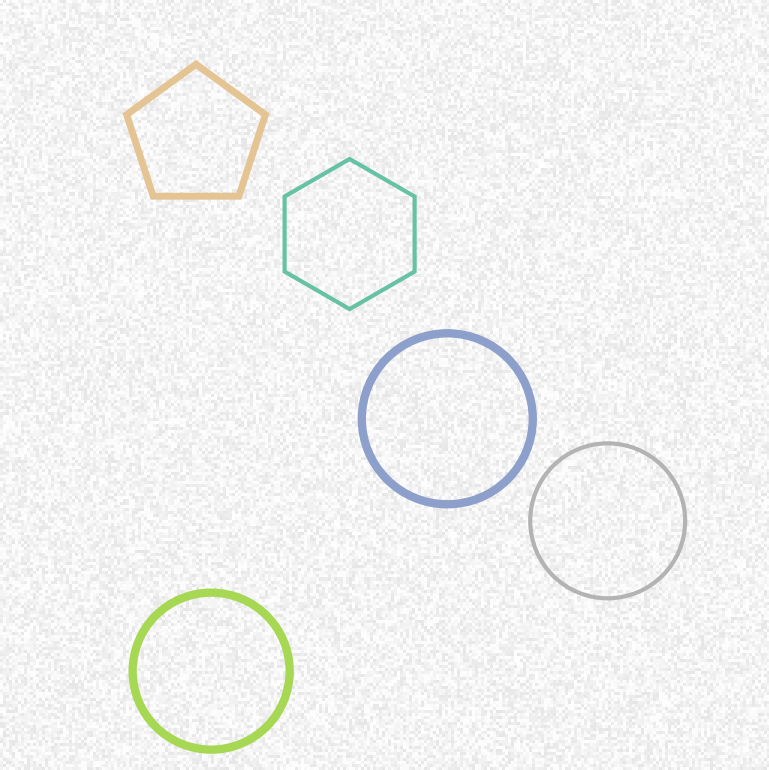[{"shape": "hexagon", "thickness": 1.5, "radius": 0.49, "center": [0.454, 0.696]}, {"shape": "circle", "thickness": 3, "radius": 0.56, "center": [0.581, 0.456]}, {"shape": "circle", "thickness": 3, "radius": 0.51, "center": [0.274, 0.128]}, {"shape": "pentagon", "thickness": 2.5, "radius": 0.47, "center": [0.255, 0.822]}, {"shape": "circle", "thickness": 1.5, "radius": 0.5, "center": [0.789, 0.324]}]